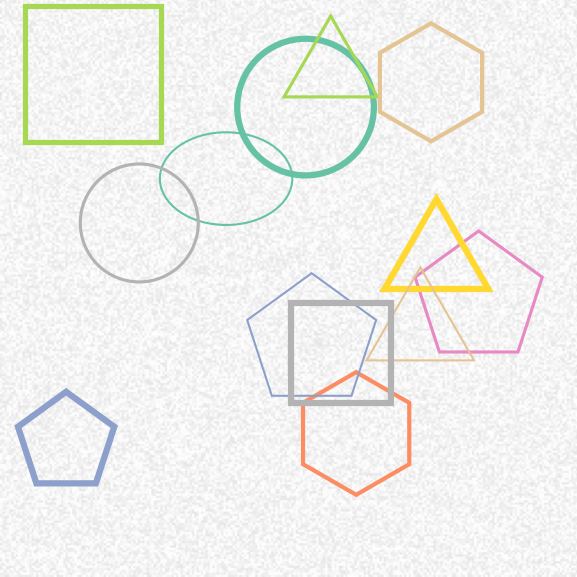[{"shape": "circle", "thickness": 3, "radius": 0.59, "center": [0.529, 0.814]}, {"shape": "oval", "thickness": 1, "radius": 0.57, "center": [0.391, 0.69]}, {"shape": "hexagon", "thickness": 2, "radius": 0.53, "center": [0.617, 0.249]}, {"shape": "pentagon", "thickness": 3, "radius": 0.44, "center": [0.115, 0.233]}, {"shape": "pentagon", "thickness": 1, "radius": 0.59, "center": [0.54, 0.409]}, {"shape": "pentagon", "thickness": 1.5, "radius": 0.58, "center": [0.829, 0.483]}, {"shape": "triangle", "thickness": 1.5, "radius": 0.47, "center": [0.573, 0.878]}, {"shape": "square", "thickness": 2.5, "radius": 0.59, "center": [0.162, 0.871]}, {"shape": "triangle", "thickness": 3, "radius": 0.52, "center": [0.756, 0.551]}, {"shape": "triangle", "thickness": 1, "radius": 0.54, "center": [0.728, 0.429]}, {"shape": "hexagon", "thickness": 2, "radius": 0.51, "center": [0.746, 0.857]}, {"shape": "square", "thickness": 3, "radius": 0.43, "center": [0.591, 0.387]}, {"shape": "circle", "thickness": 1.5, "radius": 0.51, "center": [0.241, 0.613]}]